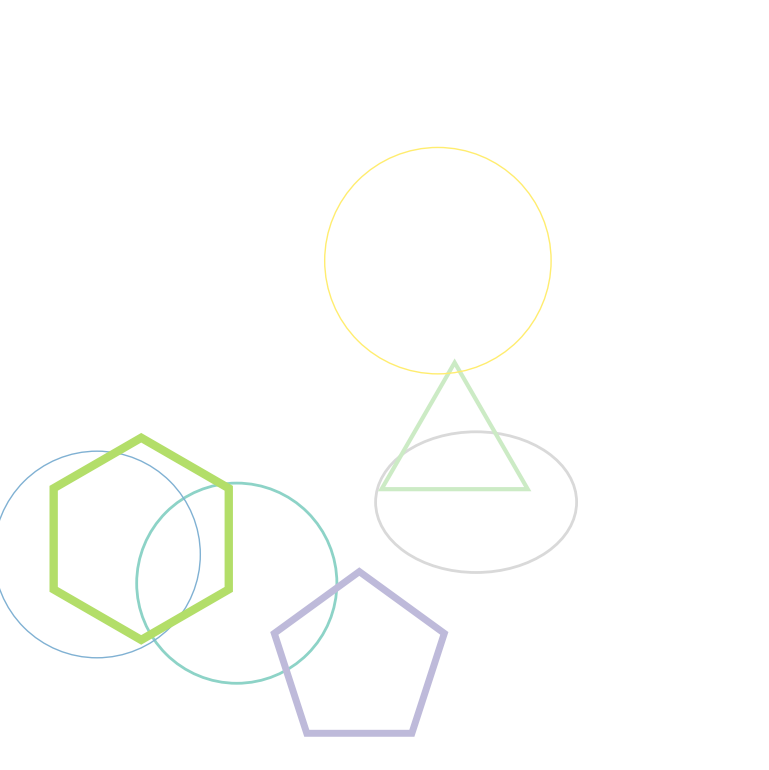[{"shape": "circle", "thickness": 1, "radius": 0.65, "center": [0.307, 0.243]}, {"shape": "pentagon", "thickness": 2.5, "radius": 0.58, "center": [0.467, 0.142]}, {"shape": "circle", "thickness": 0.5, "radius": 0.67, "center": [0.126, 0.28]}, {"shape": "hexagon", "thickness": 3, "radius": 0.66, "center": [0.183, 0.3]}, {"shape": "oval", "thickness": 1, "radius": 0.65, "center": [0.618, 0.348]}, {"shape": "triangle", "thickness": 1.5, "radius": 0.55, "center": [0.59, 0.42]}, {"shape": "circle", "thickness": 0.5, "radius": 0.74, "center": [0.569, 0.661]}]